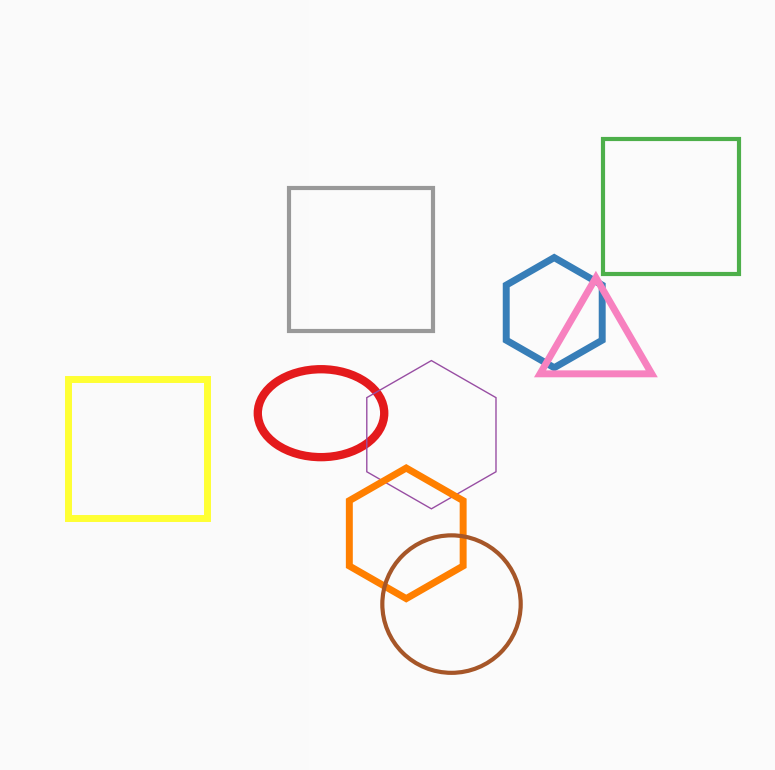[{"shape": "oval", "thickness": 3, "radius": 0.41, "center": [0.414, 0.463]}, {"shape": "hexagon", "thickness": 2.5, "radius": 0.36, "center": [0.715, 0.594]}, {"shape": "square", "thickness": 1.5, "radius": 0.44, "center": [0.866, 0.732]}, {"shape": "hexagon", "thickness": 0.5, "radius": 0.48, "center": [0.557, 0.435]}, {"shape": "hexagon", "thickness": 2.5, "radius": 0.42, "center": [0.524, 0.307]}, {"shape": "square", "thickness": 2.5, "radius": 0.45, "center": [0.178, 0.417]}, {"shape": "circle", "thickness": 1.5, "radius": 0.45, "center": [0.583, 0.215]}, {"shape": "triangle", "thickness": 2.5, "radius": 0.42, "center": [0.769, 0.556]}, {"shape": "square", "thickness": 1.5, "radius": 0.46, "center": [0.466, 0.663]}]